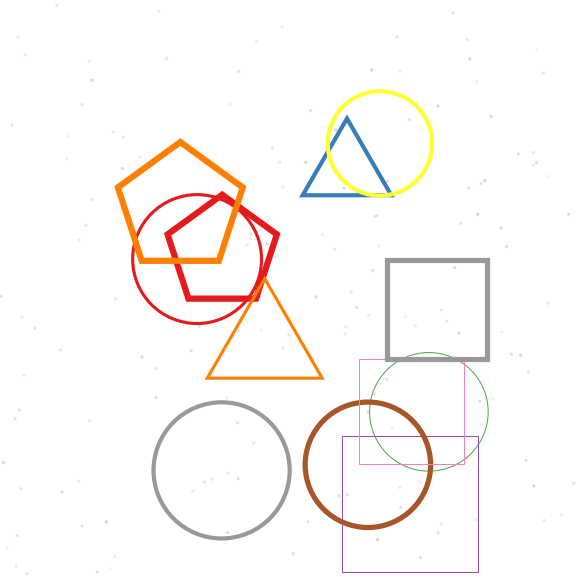[{"shape": "pentagon", "thickness": 3, "radius": 0.5, "center": [0.385, 0.563]}, {"shape": "circle", "thickness": 1.5, "radius": 0.56, "center": [0.341, 0.551]}, {"shape": "triangle", "thickness": 2, "radius": 0.44, "center": [0.601, 0.705]}, {"shape": "circle", "thickness": 0.5, "radius": 0.51, "center": [0.743, 0.286]}, {"shape": "square", "thickness": 0.5, "radius": 0.59, "center": [0.71, 0.127]}, {"shape": "triangle", "thickness": 1.5, "radius": 0.57, "center": [0.458, 0.402]}, {"shape": "pentagon", "thickness": 3, "radius": 0.57, "center": [0.312, 0.639]}, {"shape": "circle", "thickness": 2, "radius": 0.45, "center": [0.658, 0.751]}, {"shape": "circle", "thickness": 2.5, "radius": 0.54, "center": [0.637, 0.194]}, {"shape": "square", "thickness": 0.5, "radius": 0.45, "center": [0.712, 0.287]}, {"shape": "square", "thickness": 2.5, "radius": 0.43, "center": [0.757, 0.463]}, {"shape": "circle", "thickness": 2, "radius": 0.59, "center": [0.384, 0.185]}]